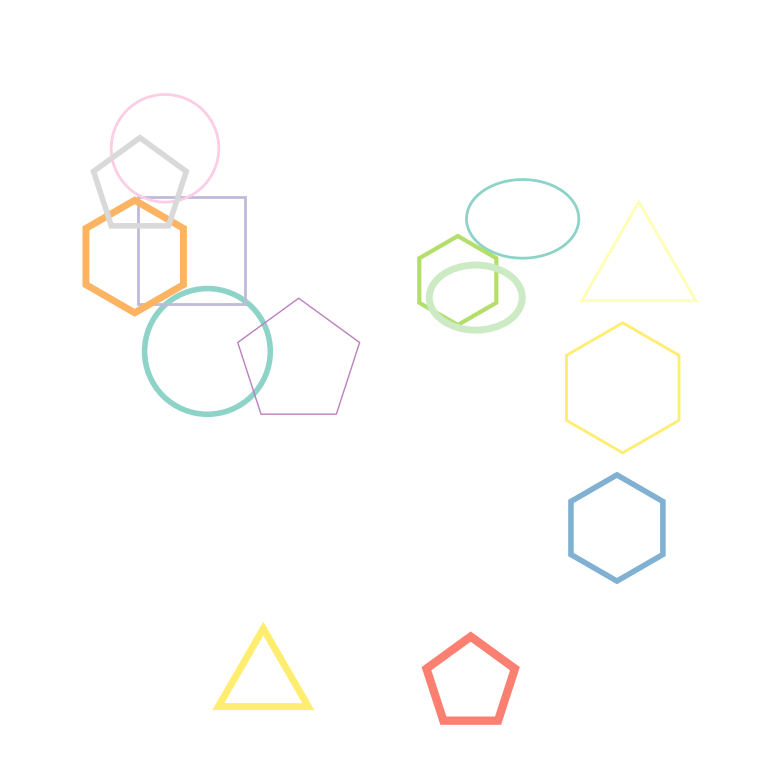[{"shape": "circle", "thickness": 2, "radius": 0.41, "center": [0.269, 0.544]}, {"shape": "oval", "thickness": 1, "radius": 0.36, "center": [0.679, 0.716]}, {"shape": "triangle", "thickness": 1, "radius": 0.43, "center": [0.83, 0.652]}, {"shape": "square", "thickness": 1, "radius": 0.35, "center": [0.248, 0.675]}, {"shape": "pentagon", "thickness": 3, "radius": 0.3, "center": [0.611, 0.113]}, {"shape": "hexagon", "thickness": 2, "radius": 0.34, "center": [0.801, 0.314]}, {"shape": "hexagon", "thickness": 2.5, "radius": 0.37, "center": [0.175, 0.667]}, {"shape": "hexagon", "thickness": 1.5, "radius": 0.29, "center": [0.595, 0.636]}, {"shape": "circle", "thickness": 1, "radius": 0.35, "center": [0.214, 0.807]}, {"shape": "pentagon", "thickness": 2, "radius": 0.32, "center": [0.182, 0.758]}, {"shape": "pentagon", "thickness": 0.5, "radius": 0.42, "center": [0.388, 0.529]}, {"shape": "oval", "thickness": 2.5, "radius": 0.3, "center": [0.618, 0.614]}, {"shape": "triangle", "thickness": 2.5, "radius": 0.34, "center": [0.342, 0.116]}, {"shape": "hexagon", "thickness": 1, "radius": 0.42, "center": [0.809, 0.496]}]